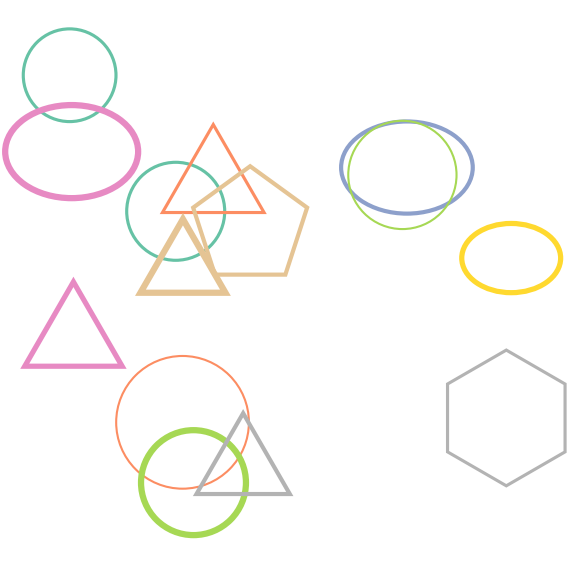[{"shape": "circle", "thickness": 1.5, "radius": 0.42, "center": [0.304, 0.633]}, {"shape": "circle", "thickness": 1.5, "radius": 0.4, "center": [0.121, 0.869]}, {"shape": "circle", "thickness": 1, "radius": 0.57, "center": [0.316, 0.268]}, {"shape": "triangle", "thickness": 1.5, "radius": 0.51, "center": [0.369, 0.682]}, {"shape": "oval", "thickness": 2, "radius": 0.57, "center": [0.705, 0.709]}, {"shape": "triangle", "thickness": 2.5, "radius": 0.49, "center": [0.127, 0.414]}, {"shape": "oval", "thickness": 3, "radius": 0.58, "center": [0.124, 0.737]}, {"shape": "circle", "thickness": 1, "radius": 0.47, "center": [0.697, 0.696]}, {"shape": "circle", "thickness": 3, "radius": 0.45, "center": [0.335, 0.163]}, {"shape": "oval", "thickness": 2.5, "radius": 0.43, "center": [0.885, 0.552]}, {"shape": "triangle", "thickness": 3, "radius": 0.42, "center": [0.317, 0.535]}, {"shape": "pentagon", "thickness": 2, "radius": 0.52, "center": [0.433, 0.608]}, {"shape": "triangle", "thickness": 2, "radius": 0.47, "center": [0.421, 0.19]}, {"shape": "hexagon", "thickness": 1.5, "radius": 0.59, "center": [0.877, 0.275]}]